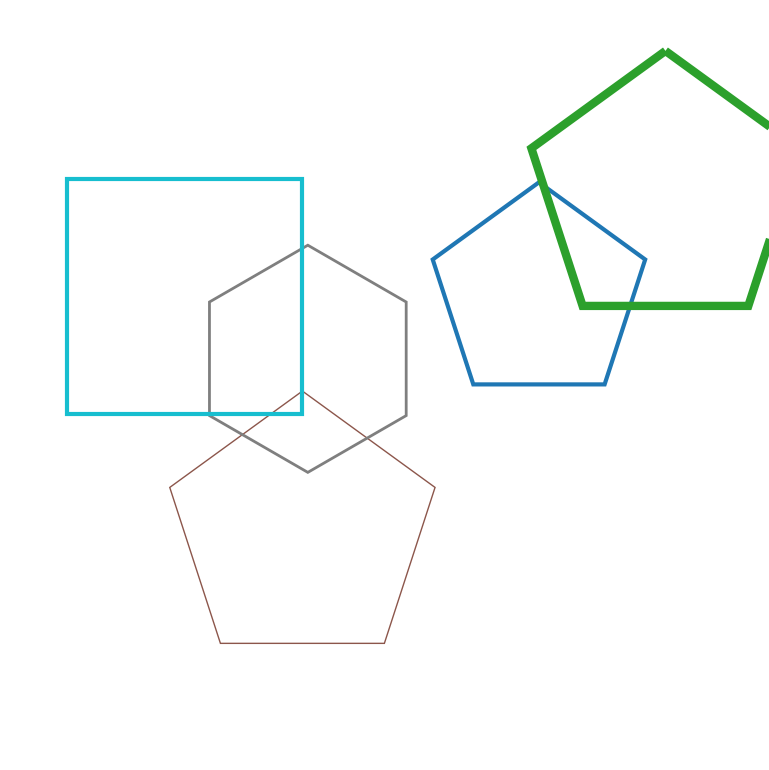[{"shape": "pentagon", "thickness": 1.5, "radius": 0.73, "center": [0.7, 0.618]}, {"shape": "pentagon", "thickness": 3, "radius": 0.92, "center": [0.864, 0.751]}, {"shape": "pentagon", "thickness": 0.5, "radius": 0.91, "center": [0.393, 0.311]}, {"shape": "hexagon", "thickness": 1, "radius": 0.74, "center": [0.4, 0.534]}, {"shape": "square", "thickness": 1.5, "radius": 0.76, "center": [0.239, 0.615]}]